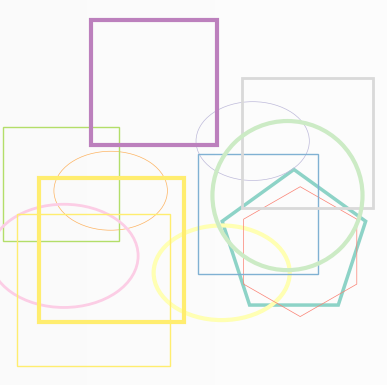[{"shape": "pentagon", "thickness": 2.5, "radius": 0.97, "center": [0.759, 0.365]}, {"shape": "oval", "thickness": 3, "radius": 0.88, "center": [0.572, 0.291]}, {"shape": "oval", "thickness": 0.5, "radius": 0.73, "center": [0.652, 0.634]}, {"shape": "hexagon", "thickness": 0.5, "radius": 0.84, "center": [0.775, 0.346]}, {"shape": "square", "thickness": 1, "radius": 0.78, "center": [0.666, 0.444]}, {"shape": "oval", "thickness": 0.5, "radius": 0.73, "center": [0.286, 0.505]}, {"shape": "square", "thickness": 1, "radius": 0.74, "center": [0.158, 0.522]}, {"shape": "oval", "thickness": 2, "radius": 0.96, "center": [0.165, 0.335]}, {"shape": "square", "thickness": 2, "radius": 0.84, "center": [0.793, 0.629]}, {"shape": "square", "thickness": 3, "radius": 0.81, "center": [0.397, 0.785]}, {"shape": "circle", "thickness": 3, "radius": 0.97, "center": [0.742, 0.492]}, {"shape": "square", "thickness": 1, "radius": 0.99, "center": [0.242, 0.246]}, {"shape": "square", "thickness": 3, "radius": 0.94, "center": [0.287, 0.35]}]